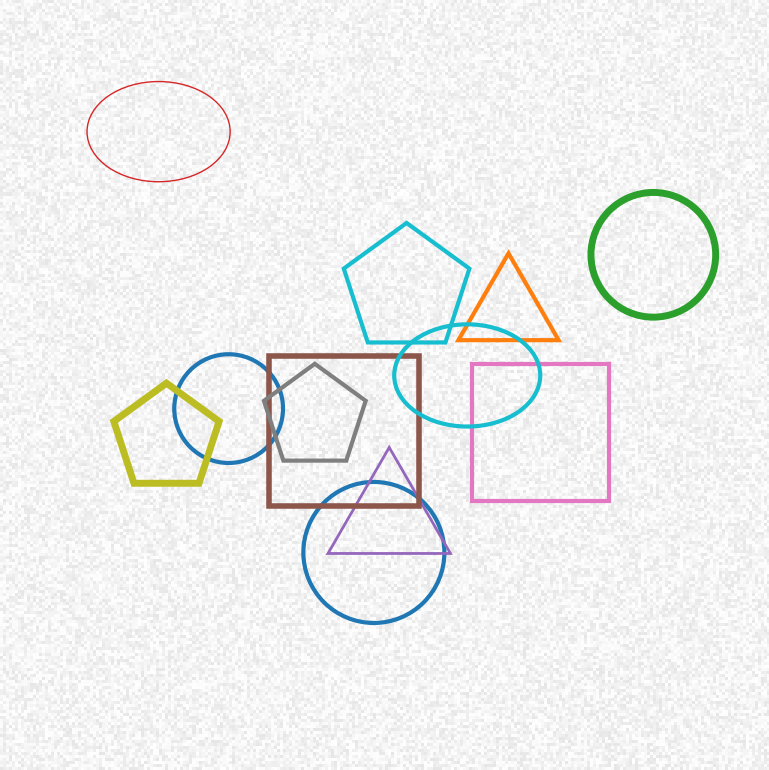[{"shape": "circle", "thickness": 1.5, "radius": 0.46, "center": [0.486, 0.283]}, {"shape": "circle", "thickness": 1.5, "radius": 0.35, "center": [0.297, 0.469]}, {"shape": "triangle", "thickness": 1.5, "radius": 0.38, "center": [0.66, 0.596]}, {"shape": "circle", "thickness": 2.5, "radius": 0.4, "center": [0.848, 0.669]}, {"shape": "oval", "thickness": 0.5, "radius": 0.46, "center": [0.206, 0.829]}, {"shape": "triangle", "thickness": 1, "radius": 0.46, "center": [0.505, 0.327]}, {"shape": "square", "thickness": 2, "radius": 0.49, "center": [0.446, 0.44]}, {"shape": "square", "thickness": 1.5, "radius": 0.44, "center": [0.702, 0.438]}, {"shape": "pentagon", "thickness": 1.5, "radius": 0.35, "center": [0.409, 0.458]}, {"shape": "pentagon", "thickness": 2.5, "radius": 0.36, "center": [0.216, 0.431]}, {"shape": "pentagon", "thickness": 1.5, "radius": 0.43, "center": [0.528, 0.625]}, {"shape": "oval", "thickness": 1.5, "radius": 0.47, "center": [0.607, 0.512]}]